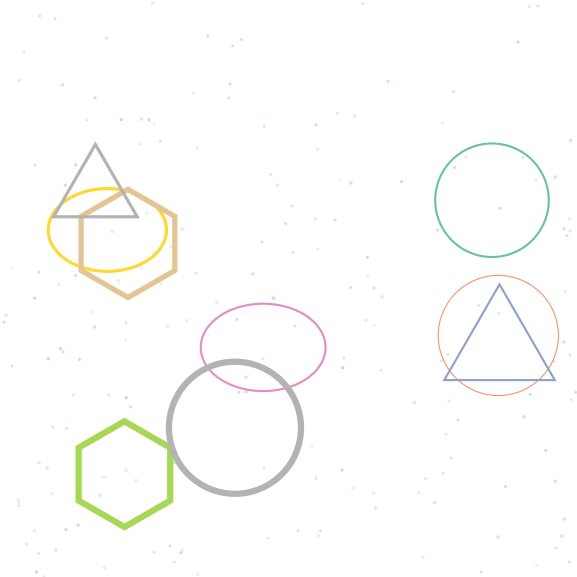[{"shape": "circle", "thickness": 1, "radius": 0.49, "center": [0.852, 0.652]}, {"shape": "circle", "thickness": 0.5, "radius": 0.52, "center": [0.863, 0.418]}, {"shape": "triangle", "thickness": 1, "radius": 0.55, "center": [0.865, 0.396]}, {"shape": "oval", "thickness": 1, "radius": 0.54, "center": [0.456, 0.398]}, {"shape": "hexagon", "thickness": 3, "radius": 0.46, "center": [0.216, 0.178]}, {"shape": "oval", "thickness": 1.5, "radius": 0.51, "center": [0.186, 0.601]}, {"shape": "hexagon", "thickness": 2.5, "radius": 0.47, "center": [0.222, 0.578]}, {"shape": "triangle", "thickness": 1.5, "radius": 0.42, "center": [0.165, 0.666]}, {"shape": "circle", "thickness": 3, "radius": 0.57, "center": [0.407, 0.258]}]